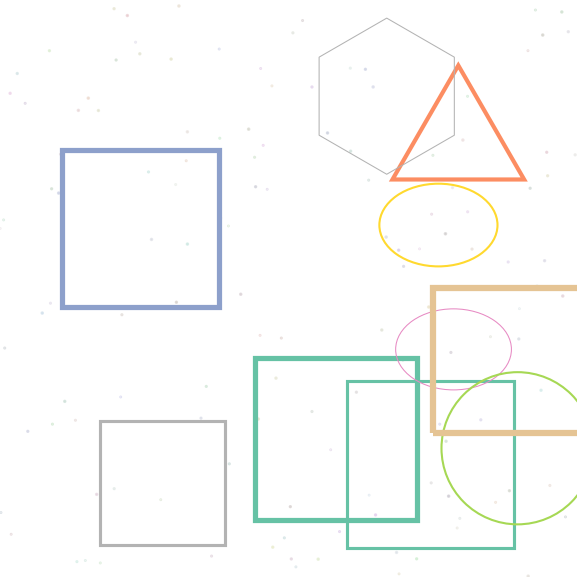[{"shape": "square", "thickness": 1.5, "radius": 0.72, "center": [0.746, 0.194]}, {"shape": "square", "thickness": 2.5, "radius": 0.7, "center": [0.581, 0.238]}, {"shape": "triangle", "thickness": 2, "radius": 0.66, "center": [0.794, 0.754]}, {"shape": "square", "thickness": 2.5, "radius": 0.68, "center": [0.244, 0.604]}, {"shape": "oval", "thickness": 0.5, "radius": 0.5, "center": [0.785, 0.394]}, {"shape": "circle", "thickness": 1, "radius": 0.66, "center": [0.896, 0.223]}, {"shape": "oval", "thickness": 1, "radius": 0.51, "center": [0.759, 0.609]}, {"shape": "square", "thickness": 3, "radius": 0.63, "center": [0.876, 0.376]}, {"shape": "hexagon", "thickness": 0.5, "radius": 0.68, "center": [0.67, 0.833]}, {"shape": "square", "thickness": 1.5, "radius": 0.54, "center": [0.282, 0.163]}]